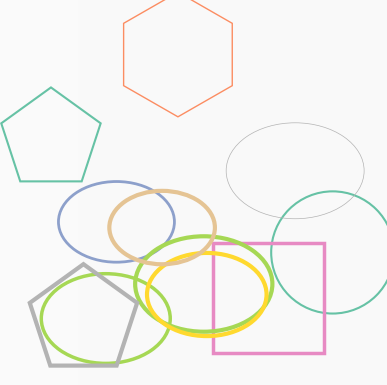[{"shape": "circle", "thickness": 1.5, "radius": 0.79, "center": [0.859, 0.344]}, {"shape": "pentagon", "thickness": 1.5, "radius": 0.67, "center": [0.132, 0.638]}, {"shape": "hexagon", "thickness": 1, "radius": 0.81, "center": [0.459, 0.858]}, {"shape": "oval", "thickness": 2, "radius": 0.75, "center": [0.3, 0.424]}, {"shape": "square", "thickness": 2.5, "radius": 0.71, "center": [0.693, 0.227]}, {"shape": "oval", "thickness": 3, "radius": 0.89, "center": [0.526, 0.262]}, {"shape": "oval", "thickness": 2.5, "radius": 0.83, "center": [0.273, 0.173]}, {"shape": "oval", "thickness": 3, "radius": 0.77, "center": [0.534, 0.235]}, {"shape": "oval", "thickness": 3, "radius": 0.68, "center": [0.418, 0.409]}, {"shape": "oval", "thickness": 0.5, "radius": 0.89, "center": [0.762, 0.556]}, {"shape": "pentagon", "thickness": 3, "radius": 0.73, "center": [0.215, 0.168]}]